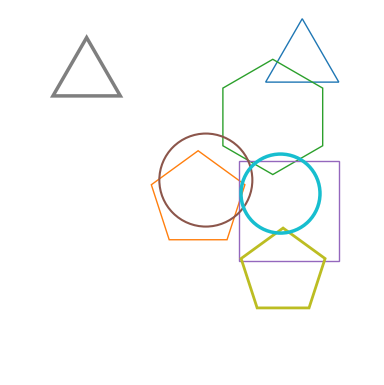[{"shape": "triangle", "thickness": 1, "radius": 0.55, "center": [0.785, 0.842]}, {"shape": "pentagon", "thickness": 1, "radius": 0.64, "center": [0.515, 0.481]}, {"shape": "hexagon", "thickness": 1, "radius": 0.75, "center": [0.709, 0.696]}, {"shape": "square", "thickness": 1, "radius": 0.65, "center": [0.75, 0.452]}, {"shape": "circle", "thickness": 1.5, "radius": 0.6, "center": [0.535, 0.532]}, {"shape": "triangle", "thickness": 2.5, "radius": 0.5, "center": [0.225, 0.801]}, {"shape": "pentagon", "thickness": 2, "radius": 0.57, "center": [0.735, 0.293]}, {"shape": "circle", "thickness": 2.5, "radius": 0.51, "center": [0.729, 0.497]}]